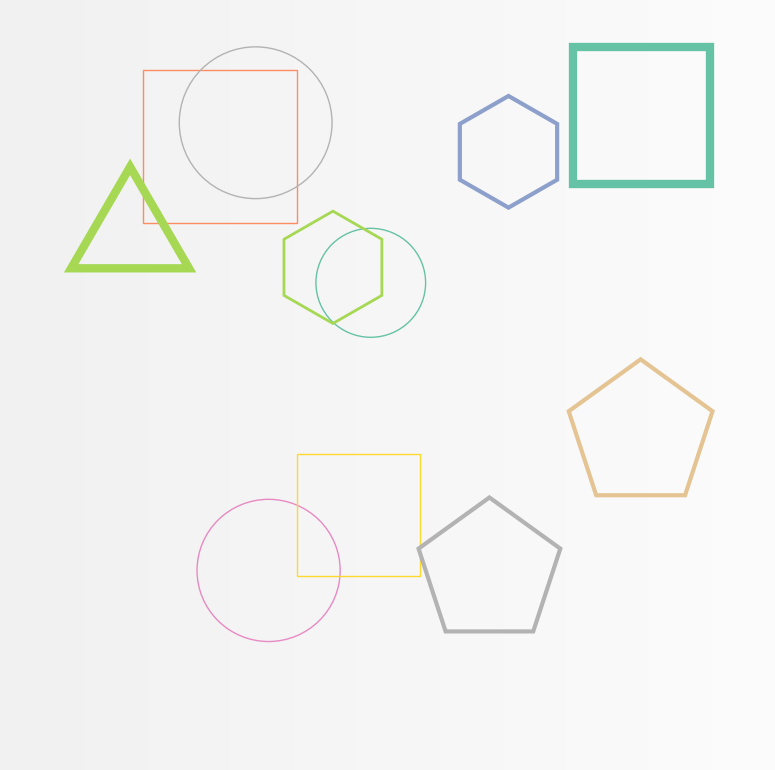[{"shape": "circle", "thickness": 0.5, "radius": 0.35, "center": [0.478, 0.633]}, {"shape": "square", "thickness": 3, "radius": 0.44, "center": [0.828, 0.85]}, {"shape": "square", "thickness": 0.5, "radius": 0.5, "center": [0.284, 0.81]}, {"shape": "hexagon", "thickness": 1.5, "radius": 0.36, "center": [0.656, 0.803]}, {"shape": "circle", "thickness": 0.5, "radius": 0.46, "center": [0.347, 0.259]}, {"shape": "hexagon", "thickness": 1, "radius": 0.36, "center": [0.43, 0.653]}, {"shape": "triangle", "thickness": 3, "radius": 0.44, "center": [0.168, 0.695]}, {"shape": "square", "thickness": 0.5, "radius": 0.4, "center": [0.463, 0.331]}, {"shape": "pentagon", "thickness": 1.5, "radius": 0.49, "center": [0.827, 0.436]}, {"shape": "circle", "thickness": 0.5, "radius": 0.49, "center": [0.33, 0.841]}, {"shape": "pentagon", "thickness": 1.5, "radius": 0.48, "center": [0.632, 0.258]}]